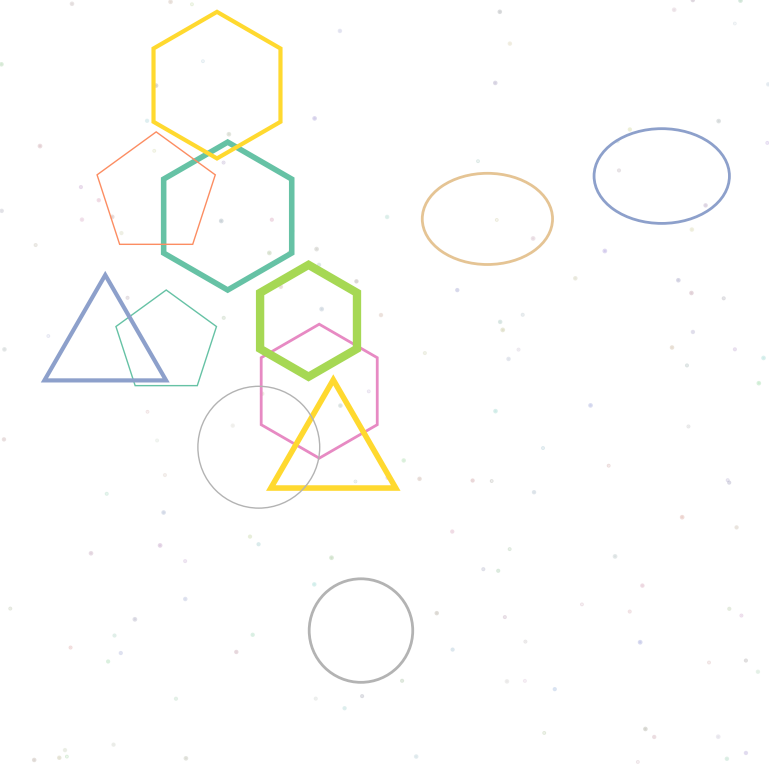[{"shape": "pentagon", "thickness": 0.5, "radius": 0.34, "center": [0.216, 0.555]}, {"shape": "hexagon", "thickness": 2, "radius": 0.48, "center": [0.296, 0.719]}, {"shape": "pentagon", "thickness": 0.5, "radius": 0.4, "center": [0.203, 0.748]}, {"shape": "oval", "thickness": 1, "radius": 0.44, "center": [0.859, 0.771]}, {"shape": "triangle", "thickness": 1.5, "radius": 0.46, "center": [0.137, 0.552]}, {"shape": "hexagon", "thickness": 1, "radius": 0.44, "center": [0.415, 0.492]}, {"shape": "hexagon", "thickness": 3, "radius": 0.36, "center": [0.401, 0.583]}, {"shape": "hexagon", "thickness": 1.5, "radius": 0.48, "center": [0.282, 0.889]}, {"shape": "triangle", "thickness": 2, "radius": 0.47, "center": [0.433, 0.413]}, {"shape": "oval", "thickness": 1, "radius": 0.42, "center": [0.633, 0.716]}, {"shape": "circle", "thickness": 1, "radius": 0.34, "center": [0.469, 0.181]}, {"shape": "circle", "thickness": 0.5, "radius": 0.4, "center": [0.336, 0.419]}]